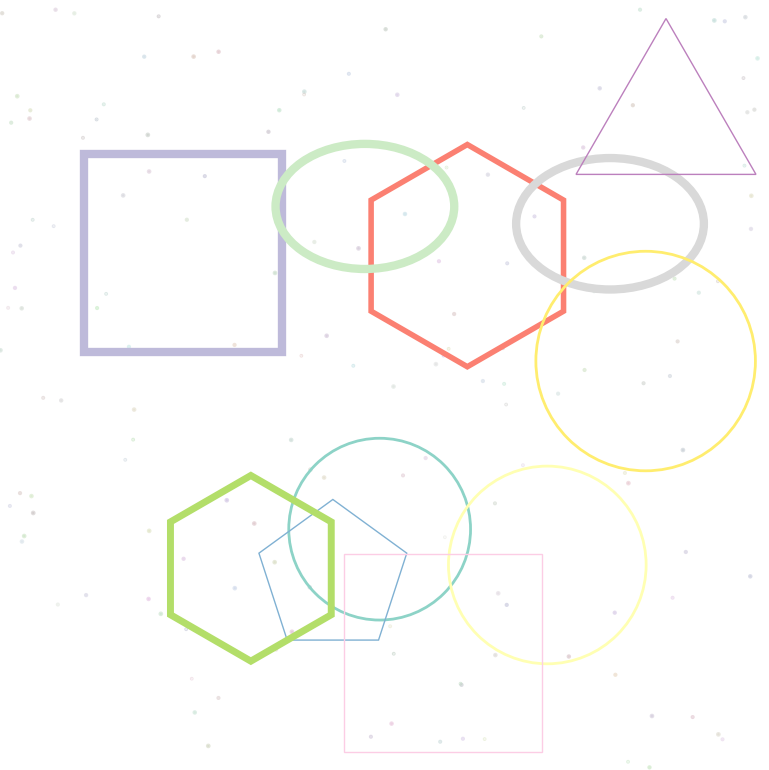[{"shape": "circle", "thickness": 1, "radius": 0.59, "center": [0.493, 0.313]}, {"shape": "circle", "thickness": 1, "radius": 0.64, "center": [0.711, 0.266]}, {"shape": "square", "thickness": 3, "radius": 0.64, "center": [0.237, 0.671]}, {"shape": "hexagon", "thickness": 2, "radius": 0.72, "center": [0.607, 0.668]}, {"shape": "pentagon", "thickness": 0.5, "radius": 0.5, "center": [0.432, 0.25]}, {"shape": "hexagon", "thickness": 2.5, "radius": 0.6, "center": [0.326, 0.262]}, {"shape": "square", "thickness": 0.5, "radius": 0.64, "center": [0.575, 0.152]}, {"shape": "oval", "thickness": 3, "radius": 0.61, "center": [0.792, 0.709]}, {"shape": "triangle", "thickness": 0.5, "radius": 0.67, "center": [0.865, 0.841]}, {"shape": "oval", "thickness": 3, "radius": 0.58, "center": [0.474, 0.732]}, {"shape": "circle", "thickness": 1, "radius": 0.71, "center": [0.838, 0.531]}]